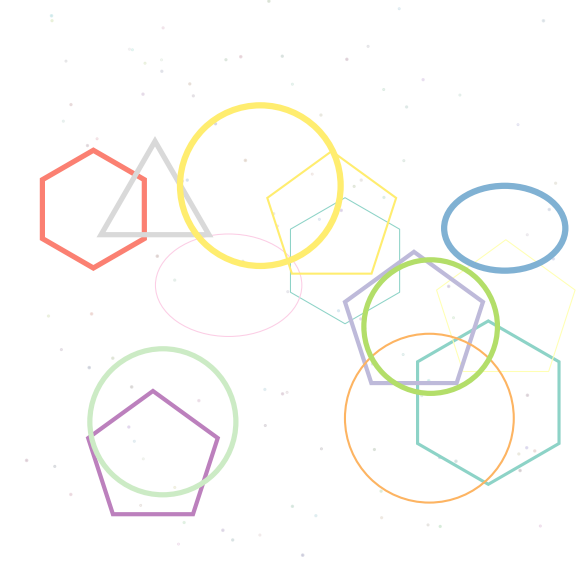[{"shape": "hexagon", "thickness": 1.5, "radius": 0.71, "center": [0.846, 0.302]}, {"shape": "hexagon", "thickness": 0.5, "radius": 0.55, "center": [0.597, 0.548]}, {"shape": "pentagon", "thickness": 0.5, "radius": 0.63, "center": [0.876, 0.458]}, {"shape": "pentagon", "thickness": 2, "radius": 0.63, "center": [0.717, 0.437]}, {"shape": "hexagon", "thickness": 2.5, "radius": 0.51, "center": [0.162, 0.637]}, {"shape": "oval", "thickness": 3, "radius": 0.52, "center": [0.874, 0.604]}, {"shape": "circle", "thickness": 1, "radius": 0.73, "center": [0.743, 0.275]}, {"shape": "circle", "thickness": 2.5, "radius": 0.58, "center": [0.746, 0.434]}, {"shape": "oval", "thickness": 0.5, "radius": 0.63, "center": [0.396, 0.505]}, {"shape": "triangle", "thickness": 2.5, "radius": 0.54, "center": [0.268, 0.647]}, {"shape": "pentagon", "thickness": 2, "radius": 0.59, "center": [0.265, 0.204]}, {"shape": "circle", "thickness": 2.5, "radius": 0.63, "center": [0.282, 0.269]}, {"shape": "circle", "thickness": 3, "radius": 0.7, "center": [0.451, 0.678]}, {"shape": "pentagon", "thickness": 1, "radius": 0.59, "center": [0.574, 0.62]}]